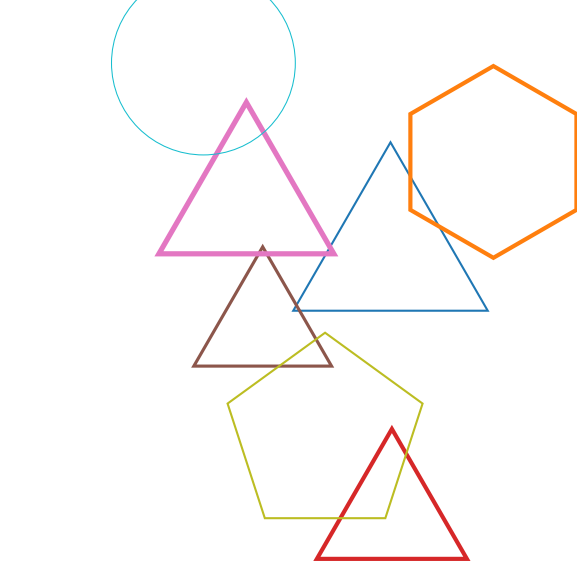[{"shape": "triangle", "thickness": 1, "radius": 0.97, "center": [0.676, 0.558]}, {"shape": "hexagon", "thickness": 2, "radius": 0.83, "center": [0.854, 0.719]}, {"shape": "triangle", "thickness": 2, "radius": 0.75, "center": [0.679, 0.106]}, {"shape": "triangle", "thickness": 1.5, "radius": 0.69, "center": [0.455, 0.434]}, {"shape": "triangle", "thickness": 2.5, "radius": 0.87, "center": [0.427, 0.647]}, {"shape": "pentagon", "thickness": 1, "radius": 0.89, "center": [0.563, 0.245]}, {"shape": "circle", "thickness": 0.5, "radius": 0.8, "center": [0.352, 0.89]}]